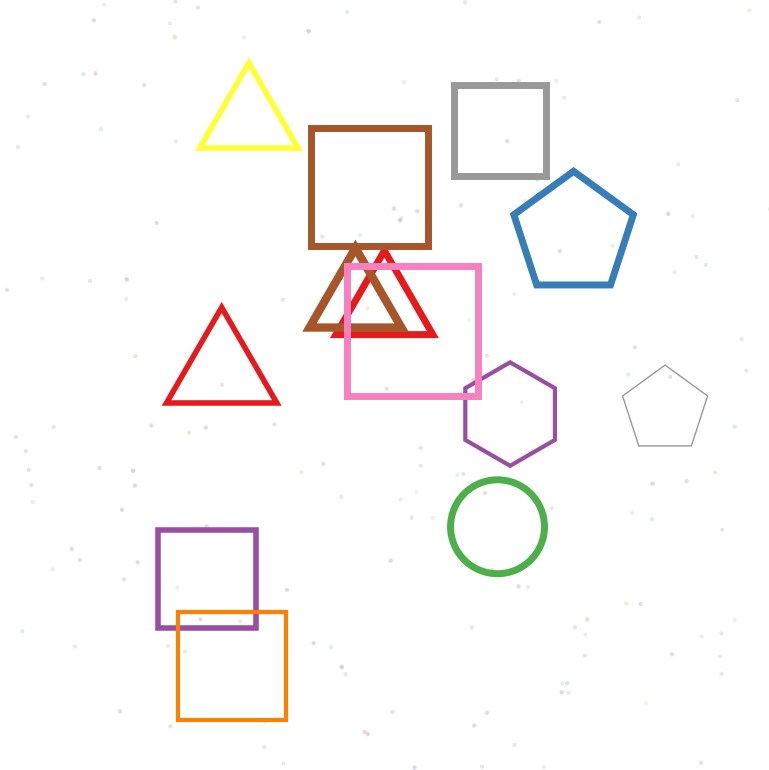[{"shape": "triangle", "thickness": 2, "radius": 0.41, "center": [0.288, 0.518]}, {"shape": "triangle", "thickness": 2.5, "radius": 0.36, "center": [0.499, 0.602]}, {"shape": "pentagon", "thickness": 2.5, "radius": 0.41, "center": [0.745, 0.696]}, {"shape": "circle", "thickness": 2.5, "radius": 0.3, "center": [0.646, 0.316]}, {"shape": "square", "thickness": 2, "radius": 0.32, "center": [0.269, 0.248]}, {"shape": "hexagon", "thickness": 1.5, "radius": 0.34, "center": [0.662, 0.462]}, {"shape": "square", "thickness": 1.5, "radius": 0.35, "center": [0.302, 0.135]}, {"shape": "triangle", "thickness": 2, "radius": 0.37, "center": [0.323, 0.845]}, {"shape": "triangle", "thickness": 3, "radius": 0.34, "center": [0.462, 0.609]}, {"shape": "square", "thickness": 2.5, "radius": 0.38, "center": [0.48, 0.758]}, {"shape": "square", "thickness": 2.5, "radius": 0.42, "center": [0.536, 0.57]}, {"shape": "pentagon", "thickness": 0.5, "radius": 0.29, "center": [0.864, 0.468]}, {"shape": "square", "thickness": 2.5, "radius": 0.3, "center": [0.649, 0.83]}]